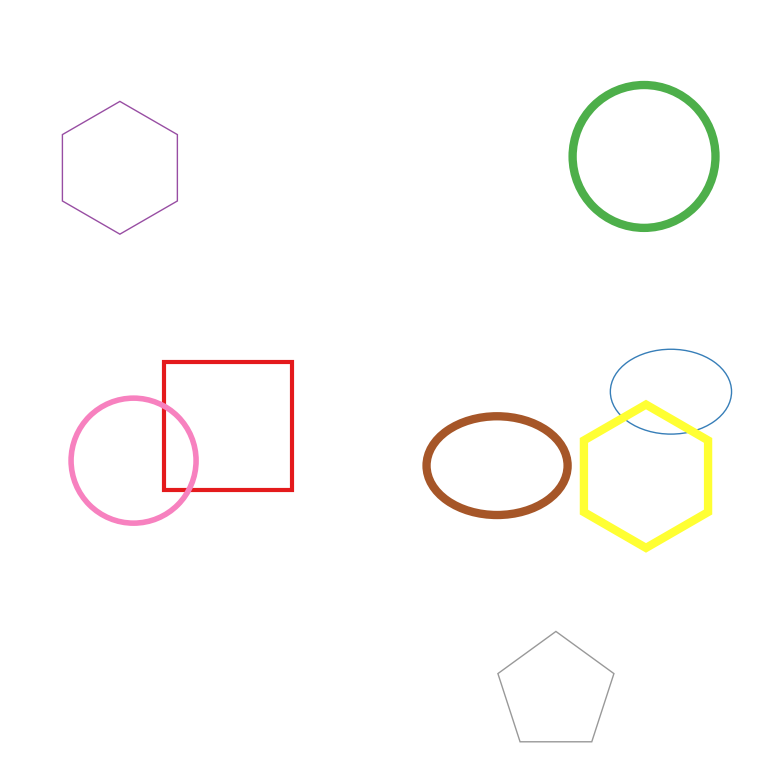[{"shape": "square", "thickness": 1.5, "radius": 0.42, "center": [0.296, 0.447]}, {"shape": "oval", "thickness": 0.5, "radius": 0.39, "center": [0.871, 0.491]}, {"shape": "circle", "thickness": 3, "radius": 0.46, "center": [0.836, 0.797]}, {"shape": "hexagon", "thickness": 0.5, "radius": 0.43, "center": [0.156, 0.782]}, {"shape": "hexagon", "thickness": 3, "radius": 0.47, "center": [0.839, 0.382]}, {"shape": "oval", "thickness": 3, "radius": 0.46, "center": [0.646, 0.395]}, {"shape": "circle", "thickness": 2, "radius": 0.41, "center": [0.173, 0.402]}, {"shape": "pentagon", "thickness": 0.5, "radius": 0.4, "center": [0.722, 0.101]}]